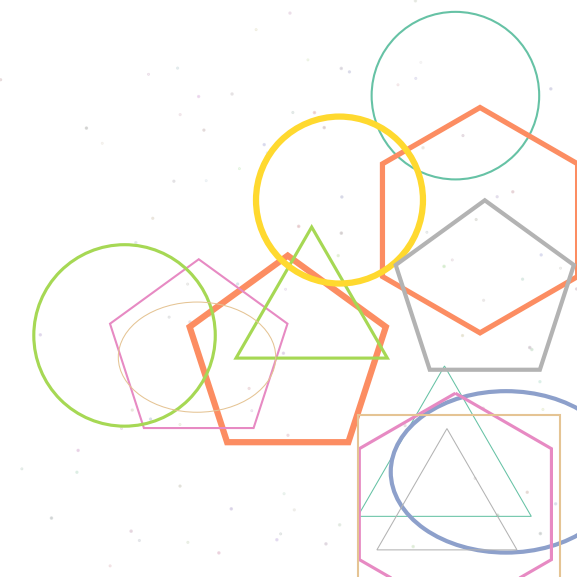[{"shape": "circle", "thickness": 1, "radius": 0.73, "center": [0.789, 0.834]}, {"shape": "triangle", "thickness": 0.5, "radius": 0.87, "center": [0.77, 0.192]}, {"shape": "hexagon", "thickness": 2.5, "radius": 0.98, "center": [0.831, 0.618]}, {"shape": "pentagon", "thickness": 3, "radius": 0.89, "center": [0.498, 0.378]}, {"shape": "oval", "thickness": 2, "radius": 1.0, "center": [0.876, 0.182]}, {"shape": "hexagon", "thickness": 1.5, "radius": 0.96, "center": [0.789, 0.126]}, {"shape": "pentagon", "thickness": 1, "radius": 0.81, "center": [0.344, 0.389]}, {"shape": "circle", "thickness": 1.5, "radius": 0.79, "center": [0.216, 0.418]}, {"shape": "triangle", "thickness": 1.5, "radius": 0.76, "center": [0.54, 0.455]}, {"shape": "circle", "thickness": 3, "radius": 0.72, "center": [0.588, 0.653]}, {"shape": "square", "thickness": 1, "radius": 0.87, "center": [0.795, 0.106]}, {"shape": "oval", "thickness": 0.5, "radius": 0.68, "center": [0.341, 0.381]}, {"shape": "pentagon", "thickness": 2, "radius": 0.81, "center": [0.839, 0.49]}, {"shape": "triangle", "thickness": 0.5, "radius": 0.7, "center": [0.774, 0.117]}]